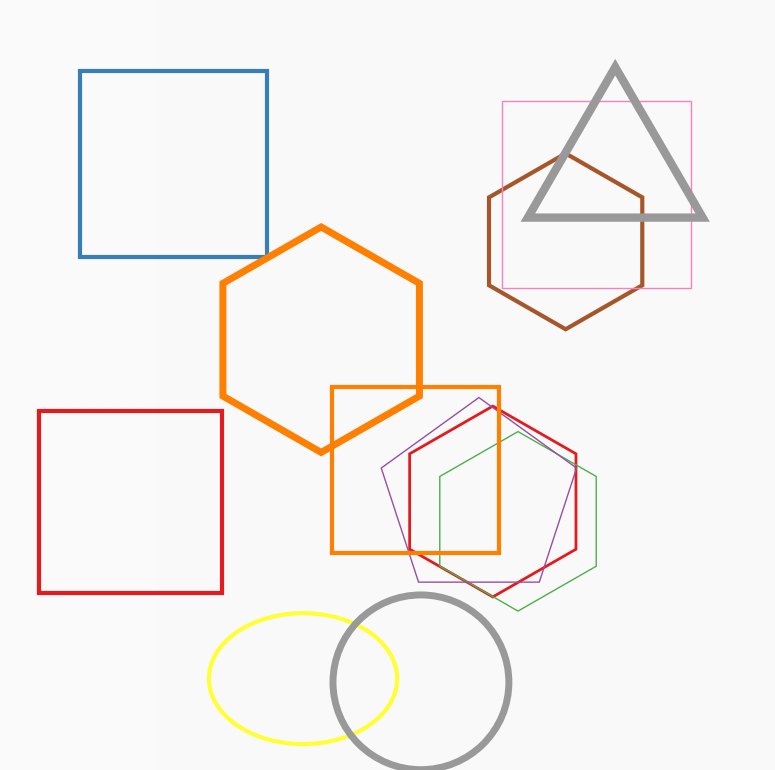[{"shape": "square", "thickness": 1.5, "radius": 0.59, "center": [0.169, 0.348]}, {"shape": "hexagon", "thickness": 1, "radius": 0.62, "center": [0.636, 0.349]}, {"shape": "square", "thickness": 1.5, "radius": 0.6, "center": [0.224, 0.788]}, {"shape": "hexagon", "thickness": 0.5, "radius": 0.58, "center": [0.668, 0.323]}, {"shape": "pentagon", "thickness": 0.5, "radius": 0.66, "center": [0.618, 0.351]}, {"shape": "hexagon", "thickness": 2.5, "radius": 0.73, "center": [0.414, 0.559]}, {"shape": "square", "thickness": 1.5, "radius": 0.54, "center": [0.536, 0.39]}, {"shape": "oval", "thickness": 1.5, "radius": 0.61, "center": [0.391, 0.119]}, {"shape": "hexagon", "thickness": 1.5, "radius": 0.57, "center": [0.73, 0.687]}, {"shape": "square", "thickness": 0.5, "radius": 0.61, "center": [0.77, 0.747]}, {"shape": "triangle", "thickness": 3, "radius": 0.65, "center": [0.794, 0.783]}, {"shape": "circle", "thickness": 2.5, "radius": 0.57, "center": [0.543, 0.114]}]